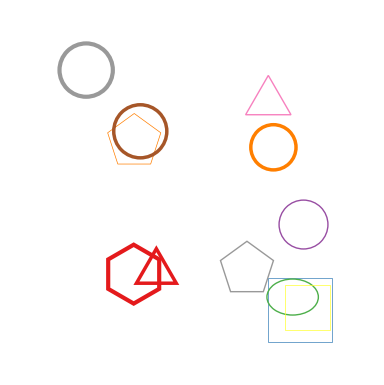[{"shape": "hexagon", "thickness": 3, "radius": 0.38, "center": [0.347, 0.288]}, {"shape": "triangle", "thickness": 2.5, "radius": 0.3, "center": [0.406, 0.294]}, {"shape": "square", "thickness": 0.5, "radius": 0.41, "center": [0.779, 0.195]}, {"shape": "oval", "thickness": 1, "radius": 0.33, "center": [0.76, 0.228]}, {"shape": "circle", "thickness": 1, "radius": 0.32, "center": [0.788, 0.417]}, {"shape": "pentagon", "thickness": 0.5, "radius": 0.36, "center": [0.349, 0.633]}, {"shape": "circle", "thickness": 2.5, "radius": 0.29, "center": [0.71, 0.617]}, {"shape": "square", "thickness": 0.5, "radius": 0.29, "center": [0.798, 0.201]}, {"shape": "circle", "thickness": 2.5, "radius": 0.34, "center": [0.364, 0.659]}, {"shape": "triangle", "thickness": 1, "radius": 0.34, "center": [0.697, 0.736]}, {"shape": "pentagon", "thickness": 1, "radius": 0.36, "center": [0.641, 0.301]}, {"shape": "circle", "thickness": 3, "radius": 0.35, "center": [0.224, 0.818]}]